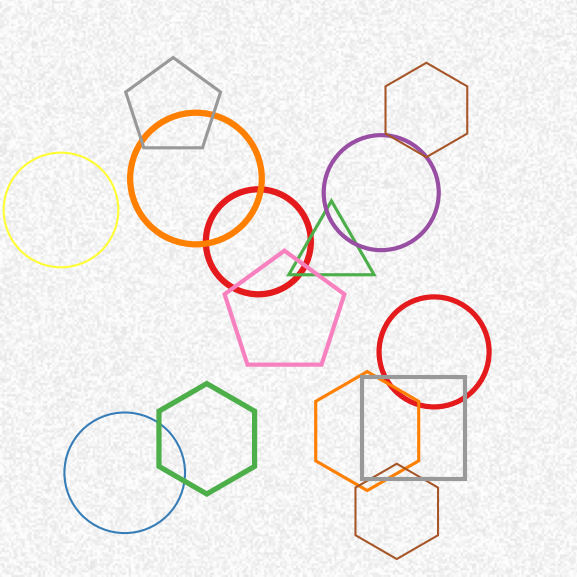[{"shape": "circle", "thickness": 2.5, "radius": 0.48, "center": [0.752, 0.39]}, {"shape": "circle", "thickness": 3, "radius": 0.45, "center": [0.447, 0.58]}, {"shape": "circle", "thickness": 1, "radius": 0.52, "center": [0.216, 0.18]}, {"shape": "triangle", "thickness": 1.5, "radius": 0.43, "center": [0.574, 0.566]}, {"shape": "hexagon", "thickness": 2.5, "radius": 0.48, "center": [0.358, 0.239]}, {"shape": "circle", "thickness": 2, "radius": 0.5, "center": [0.66, 0.666]}, {"shape": "hexagon", "thickness": 1.5, "radius": 0.51, "center": [0.636, 0.253]}, {"shape": "circle", "thickness": 3, "radius": 0.57, "center": [0.339, 0.69]}, {"shape": "circle", "thickness": 1, "radius": 0.5, "center": [0.106, 0.636]}, {"shape": "hexagon", "thickness": 1, "radius": 0.41, "center": [0.687, 0.114]}, {"shape": "hexagon", "thickness": 1, "radius": 0.41, "center": [0.738, 0.809]}, {"shape": "pentagon", "thickness": 2, "radius": 0.55, "center": [0.493, 0.456]}, {"shape": "square", "thickness": 2, "radius": 0.44, "center": [0.716, 0.258]}, {"shape": "pentagon", "thickness": 1.5, "radius": 0.43, "center": [0.3, 0.813]}]